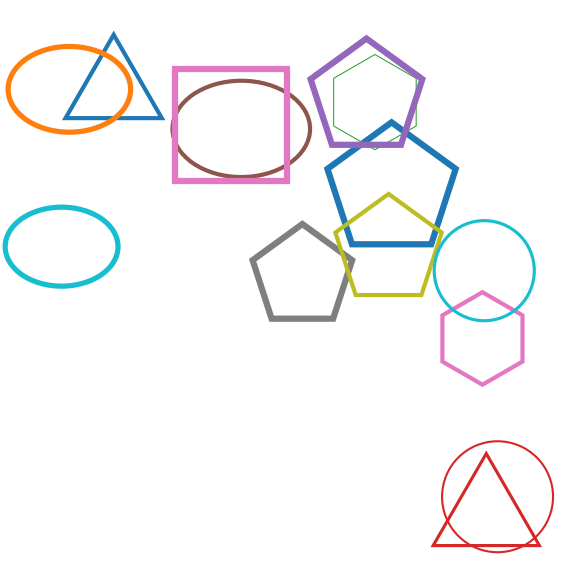[{"shape": "triangle", "thickness": 2, "radius": 0.48, "center": [0.197, 0.843]}, {"shape": "pentagon", "thickness": 3, "radius": 0.58, "center": [0.678, 0.671]}, {"shape": "oval", "thickness": 2.5, "radius": 0.53, "center": [0.12, 0.844]}, {"shape": "hexagon", "thickness": 0.5, "radius": 0.41, "center": [0.649, 0.822]}, {"shape": "circle", "thickness": 1, "radius": 0.48, "center": [0.862, 0.139]}, {"shape": "triangle", "thickness": 1.5, "radius": 0.53, "center": [0.842, 0.108]}, {"shape": "pentagon", "thickness": 3, "radius": 0.51, "center": [0.635, 0.831]}, {"shape": "oval", "thickness": 2, "radius": 0.6, "center": [0.418, 0.776]}, {"shape": "square", "thickness": 3, "radius": 0.48, "center": [0.4, 0.783]}, {"shape": "hexagon", "thickness": 2, "radius": 0.4, "center": [0.835, 0.413]}, {"shape": "pentagon", "thickness": 3, "radius": 0.45, "center": [0.524, 0.521]}, {"shape": "pentagon", "thickness": 2, "radius": 0.48, "center": [0.673, 0.567]}, {"shape": "oval", "thickness": 2.5, "radius": 0.49, "center": [0.107, 0.572]}, {"shape": "circle", "thickness": 1.5, "radius": 0.43, "center": [0.839, 0.53]}]